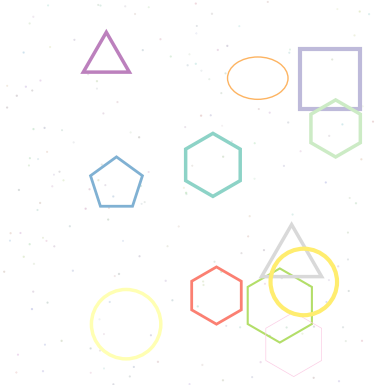[{"shape": "hexagon", "thickness": 2.5, "radius": 0.41, "center": [0.553, 0.572]}, {"shape": "circle", "thickness": 2.5, "radius": 0.45, "center": [0.328, 0.158]}, {"shape": "square", "thickness": 3, "radius": 0.39, "center": [0.857, 0.794]}, {"shape": "hexagon", "thickness": 2, "radius": 0.37, "center": [0.562, 0.232]}, {"shape": "pentagon", "thickness": 2, "radius": 0.35, "center": [0.303, 0.522]}, {"shape": "oval", "thickness": 1, "radius": 0.39, "center": [0.67, 0.797]}, {"shape": "hexagon", "thickness": 1.5, "radius": 0.48, "center": [0.727, 0.207]}, {"shape": "hexagon", "thickness": 0.5, "radius": 0.42, "center": [0.763, 0.106]}, {"shape": "triangle", "thickness": 2.5, "radius": 0.45, "center": [0.757, 0.327]}, {"shape": "triangle", "thickness": 2.5, "radius": 0.35, "center": [0.276, 0.847]}, {"shape": "hexagon", "thickness": 2.5, "radius": 0.37, "center": [0.872, 0.666]}, {"shape": "circle", "thickness": 3, "radius": 0.43, "center": [0.789, 0.268]}]